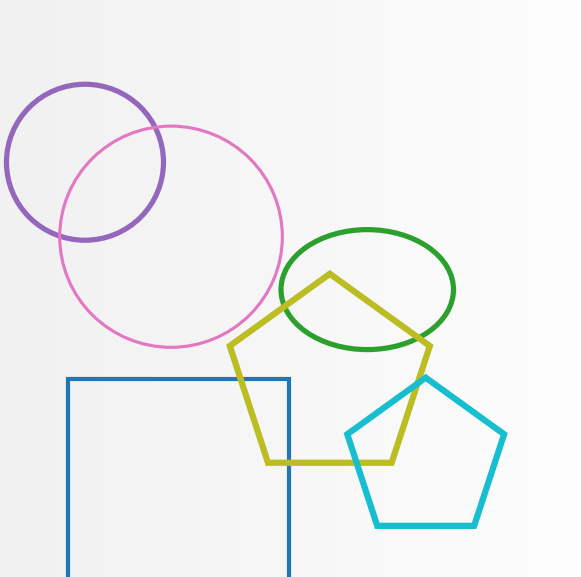[{"shape": "square", "thickness": 2, "radius": 0.95, "center": [0.307, 0.153]}, {"shape": "oval", "thickness": 2.5, "radius": 0.74, "center": [0.632, 0.498]}, {"shape": "circle", "thickness": 2.5, "radius": 0.68, "center": [0.146, 0.718]}, {"shape": "circle", "thickness": 1.5, "radius": 0.96, "center": [0.294, 0.589]}, {"shape": "pentagon", "thickness": 3, "radius": 0.9, "center": [0.567, 0.344]}, {"shape": "pentagon", "thickness": 3, "radius": 0.71, "center": [0.732, 0.203]}]